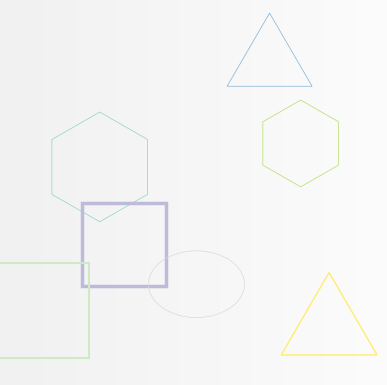[{"shape": "hexagon", "thickness": 0.5, "radius": 0.71, "center": [0.257, 0.566]}, {"shape": "square", "thickness": 2.5, "radius": 0.54, "center": [0.321, 0.365]}, {"shape": "triangle", "thickness": 0.5, "radius": 0.63, "center": [0.696, 0.839]}, {"shape": "hexagon", "thickness": 0.5, "radius": 0.56, "center": [0.776, 0.627]}, {"shape": "oval", "thickness": 0.5, "radius": 0.62, "center": [0.507, 0.262]}, {"shape": "square", "thickness": 1.5, "radius": 0.62, "center": [0.106, 0.193]}, {"shape": "triangle", "thickness": 1, "radius": 0.71, "center": [0.849, 0.149]}]